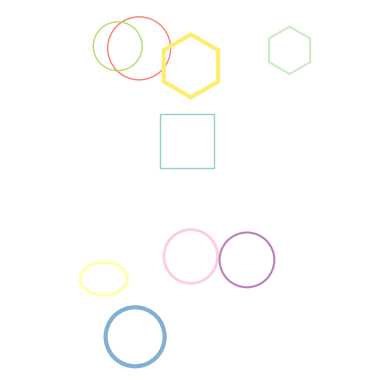[{"shape": "square", "thickness": 1, "radius": 0.35, "center": [0.486, 0.633]}, {"shape": "oval", "thickness": 2.5, "radius": 0.31, "center": [0.27, 0.276]}, {"shape": "circle", "thickness": 1, "radius": 0.41, "center": [0.361, 0.874]}, {"shape": "circle", "thickness": 3, "radius": 0.38, "center": [0.351, 0.125]}, {"shape": "circle", "thickness": 1, "radius": 0.32, "center": [0.306, 0.88]}, {"shape": "circle", "thickness": 2, "radius": 0.35, "center": [0.495, 0.334]}, {"shape": "circle", "thickness": 1.5, "radius": 0.36, "center": [0.641, 0.325]}, {"shape": "hexagon", "thickness": 1.5, "radius": 0.31, "center": [0.752, 0.869]}, {"shape": "hexagon", "thickness": 3, "radius": 0.41, "center": [0.496, 0.829]}]